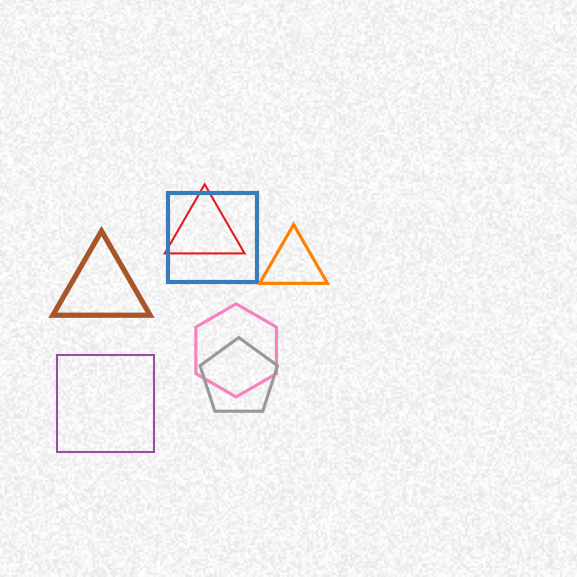[{"shape": "triangle", "thickness": 1, "radius": 0.4, "center": [0.354, 0.6]}, {"shape": "square", "thickness": 2, "radius": 0.39, "center": [0.367, 0.588]}, {"shape": "square", "thickness": 1, "radius": 0.42, "center": [0.183, 0.301]}, {"shape": "triangle", "thickness": 1.5, "radius": 0.34, "center": [0.508, 0.542]}, {"shape": "triangle", "thickness": 2.5, "radius": 0.49, "center": [0.176, 0.502]}, {"shape": "hexagon", "thickness": 1.5, "radius": 0.4, "center": [0.409, 0.392]}, {"shape": "pentagon", "thickness": 1.5, "radius": 0.35, "center": [0.413, 0.344]}]